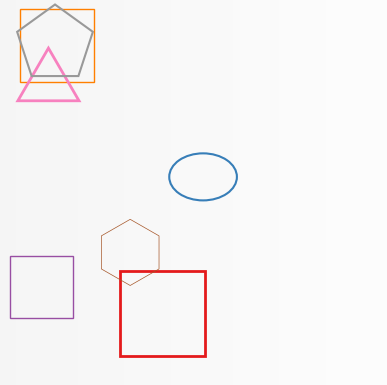[{"shape": "square", "thickness": 2, "radius": 0.55, "center": [0.42, 0.186]}, {"shape": "oval", "thickness": 1.5, "radius": 0.44, "center": [0.524, 0.541]}, {"shape": "square", "thickness": 1, "radius": 0.4, "center": [0.108, 0.254]}, {"shape": "square", "thickness": 1, "radius": 0.47, "center": [0.147, 0.882]}, {"shape": "hexagon", "thickness": 0.5, "radius": 0.43, "center": [0.336, 0.344]}, {"shape": "triangle", "thickness": 2, "radius": 0.46, "center": [0.125, 0.784]}, {"shape": "pentagon", "thickness": 1.5, "radius": 0.51, "center": [0.142, 0.886]}]